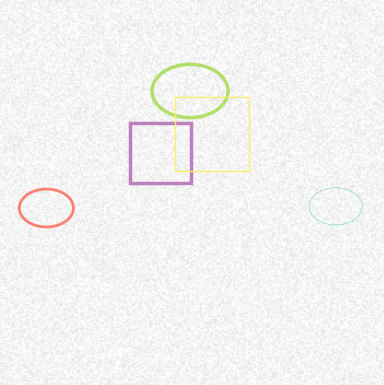[{"shape": "oval", "thickness": 0.5, "radius": 0.34, "center": [0.872, 0.464]}, {"shape": "oval", "thickness": 2, "radius": 0.35, "center": [0.12, 0.46]}, {"shape": "oval", "thickness": 2.5, "radius": 0.49, "center": [0.494, 0.764]}, {"shape": "square", "thickness": 2.5, "radius": 0.39, "center": [0.417, 0.603]}, {"shape": "square", "thickness": 1, "radius": 0.48, "center": [0.55, 0.652]}]